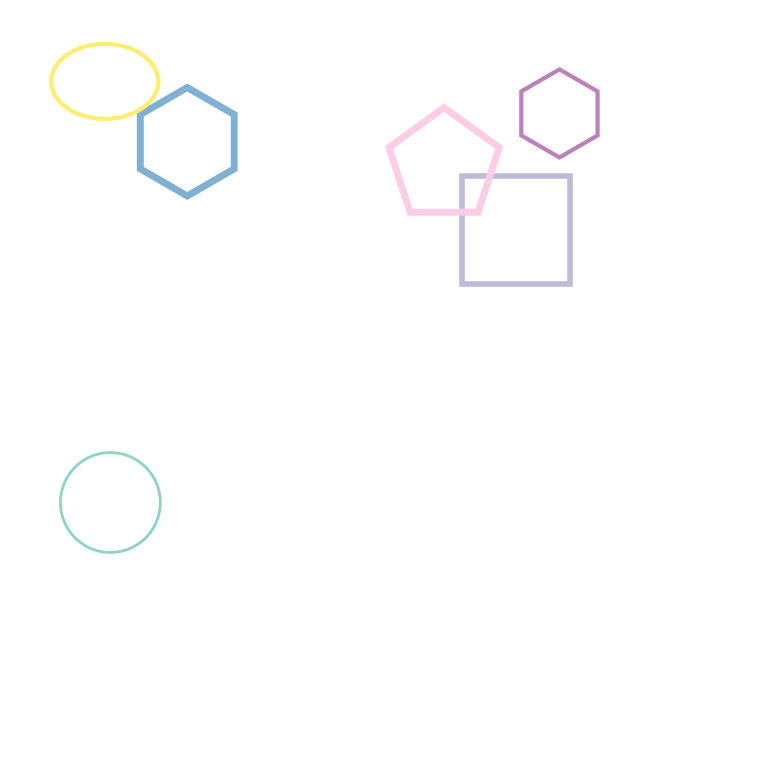[{"shape": "circle", "thickness": 1, "radius": 0.32, "center": [0.143, 0.347]}, {"shape": "square", "thickness": 2, "radius": 0.35, "center": [0.67, 0.701]}, {"shape": "hexagon", "thickness": 2.5, "radius": 0.35, "center": [0.243, 0.816]}, {"shape": "pentagon", "thickness": 2.5, "radius": 0.38, "center": [0.577, 0.785]}, {"shape": "hexagon", "thickness": 1.5, "radius": 0.29, "center": [0.727, 0.853]}, {"shape": "oval", "thickness": 1.5, "radius": 0.35, "center": [0.136, 0.894]}]